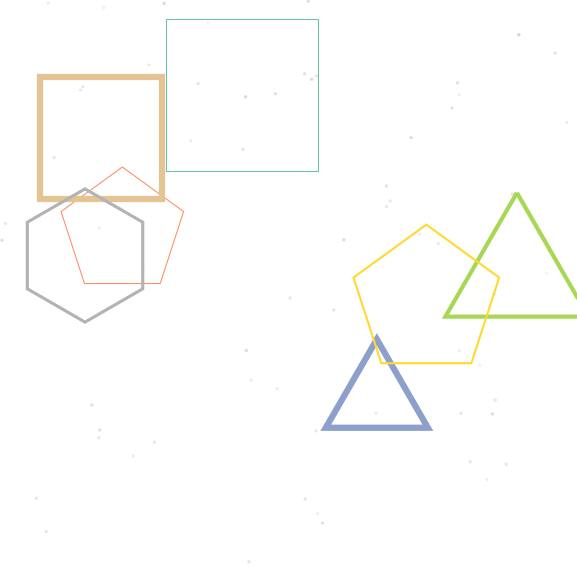[{"shape": "square", "thickness": 0.5, "radius": 0.66, "center": [0.419, 0.834]}, {"shape": "pentagon", "thickness": 0.5, "radius": 0.56, "center": [0.212, 0.598]}, {"shape": "triangle", "thickness": 3, "radius": 0.51, "center": [0.653, 0.309]}, {"shape": "triangle", "thickness": 2, "radius": 0.72, "center": [0.895, 0.522]}, {"shape": "pentagon", "thickness": 1, "radius": 0.66, "center": [0.738, 0.478]}, {"shape": "square", "thickness": 3, "radius": 0.53, "center": [0.175, 0.761]}, {"shape": "hexagon", "thickness": 1.5, "radius": 0.58, "center": [0.147, 0.557]}]